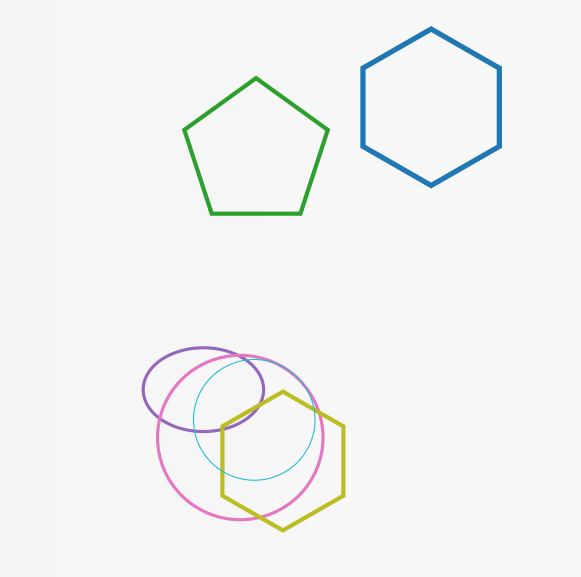[{"shape": "hexagon", "thickness": 2.5, "radius": 0.68, "center": [0.742, 0.813]}, {"shape": "pentagon", "thickness": 2, "radius": 0.65, "center": [0.441, 0.734]}, {"shape": "oval", "thickness": 1.5, "radius": 0.52, "center": [0.35, 0.324]}, {"shape": "circle", "thickness": 1.5, "radius": 0.71, "center": [0.413, 0.242]}, {"shape": "hexagon", "thickness": 2, "radius": 0.6, "center": [0.487, 0.201]}, {"shape": "circle", "thickness": 0.5, "radius": 0.52, "center": [0.437, 0.272]}]